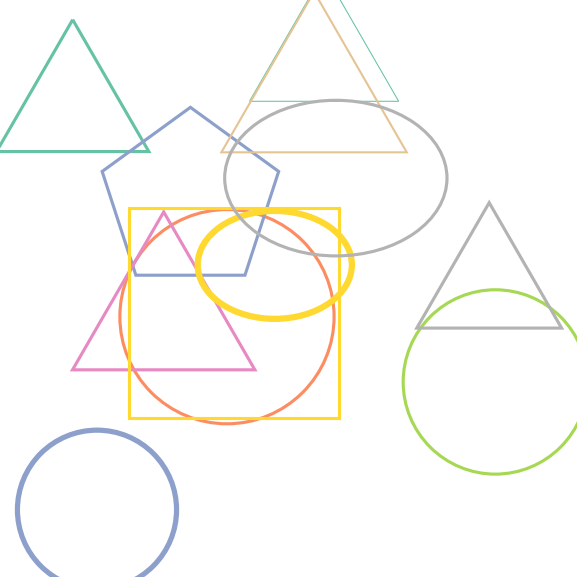[{"shape": "triangle", "thickness": 0.5, "radius": 0.75, "center": [0.561, 0.898]}, {"shape": "triangle", "thickness": 1.5, "radius": 0.76, "center": [0.126, 0.813]}, {"shape": "circle", "thickness": 1.5, "radius": 0.93, "center": [0.393, 0.451]}, {"shape": "circle", "thickness": 2.5, "radius": 0.69, "center": [0.168, 0.117]}, {"shape": "pentagon", "thickness": 1.5, "radius": 0.8, "center": [0.33, 0.653]}, {"shape": "triangle", "thickness": 1.5, "radius": 0.91, "center": [0.283, 0.45]}, {"shape": "circle", "thickness": 1.5, "radius": 0.8, "center": [0.858, 0.338]}, {"shape": "oval", "thickness": 3, "radius": 0.67, "center": [0.476, 0.54]}, {"shape": "square", "thickness": 1.5, "radius": 0.91, "center": [0.405, 0.458]}, {"shape": "triangle", "thickness": 1, "radius": 0.93, "center": [0.544, 0.828]}, {"shape": "oval", "thickness": 1.5, "radius": 0.96, "center": [0.582, 0.691]}, {"shape": "triangle", "thickness": 1.5, "radius": 0.72, "center": [0.847, 0.503]}]